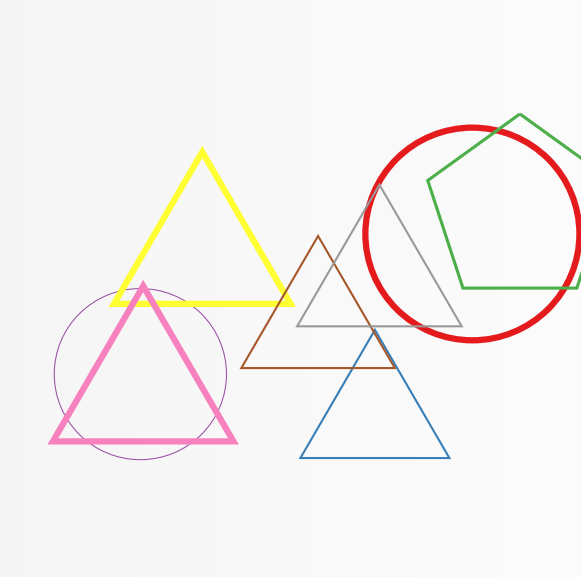[{"shape": "circle", "thickness": 3, "radius": 0.92, "center": [0.813, 0.594]}, {"shape": "triangle", "thickness": 1, "radius": 0.74, "center": [0.645, 0.28]}, {"shape": "pentagon", "thickness": 1.5, "radius": 0.83, "center": [0.894, 0.635]}, {"shape": "circle", "thickness": 0.5, "radius": 0.74, "center": [0.241, 0.351]}, {"shape": "triangle", "thickness": 3, "radius": 0.88, "center": [0.348, 0.561]}, {"shape": "triangle", "thickness": 1, "radius": 0.76, "center": [0.547, 0.438]}, {"shape": "triangle", "thickness": 3, "radius": 0.9, "center": [0.246, 0.324]}, {"shape": "triangle", "thickness": 1, "radius": 0.82, "center": [0.653, 0.516]}]